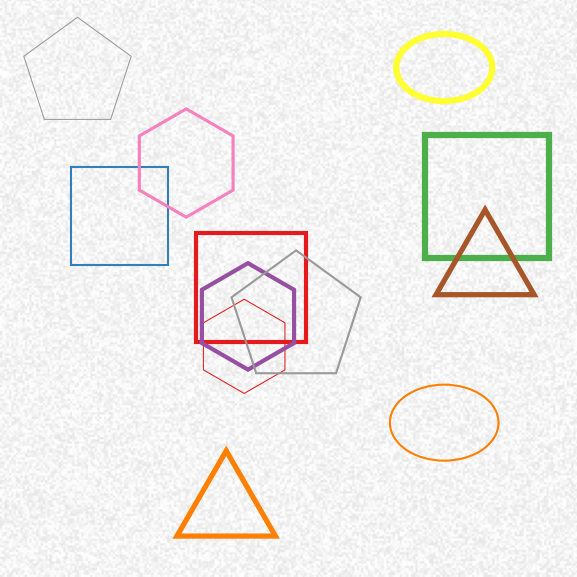[{"shape": "square", "thickness": 2, "radius": 0.47, "center": [0.435, 0.501]}, {"shape": "hexagon", "thickness": 0.5, "radius": 0.41, "center": [0.423, 0.399]}, {"shape": "square", "thickness": 1, "radius": 0.42, "center": [0.207, 0.625]}, {"shape": "square", "thickness": 3, "radius": 0.54, "center": [0.844, 0.659]}, {"shape": "hexagon", "thickness": 2, "radius": 0.46, "center": [0.429, 0.451]}, {"shape": "triangle", "thickness": 2.5, "radius": 0.49, "center": [0.392, 0.12]}, {"shape": "oval", "thickness": 1, "radius": 0.47, "center": [0.769, 0.267]}, {"shape": "oval", "thickness": 3, "radius": 0.42, "center": [0.769, 0.882]}, {"shape": "triangle", "thickness": 2.5, "radius": 0.49, "center": [0.84, 0.538]}, {"shape": "hexagon", "thickness": 1.5, "radius": 0.47, "center": [0.322, 0.717]}, {"shape": "pentagon", "thickness": 1, "radius": 0.59, "center": [0.513, 0.448]}, {"shape": "pentagon", "thickness": 0.5, "radius": 0.49, "center": [0.134, 0.871]}]